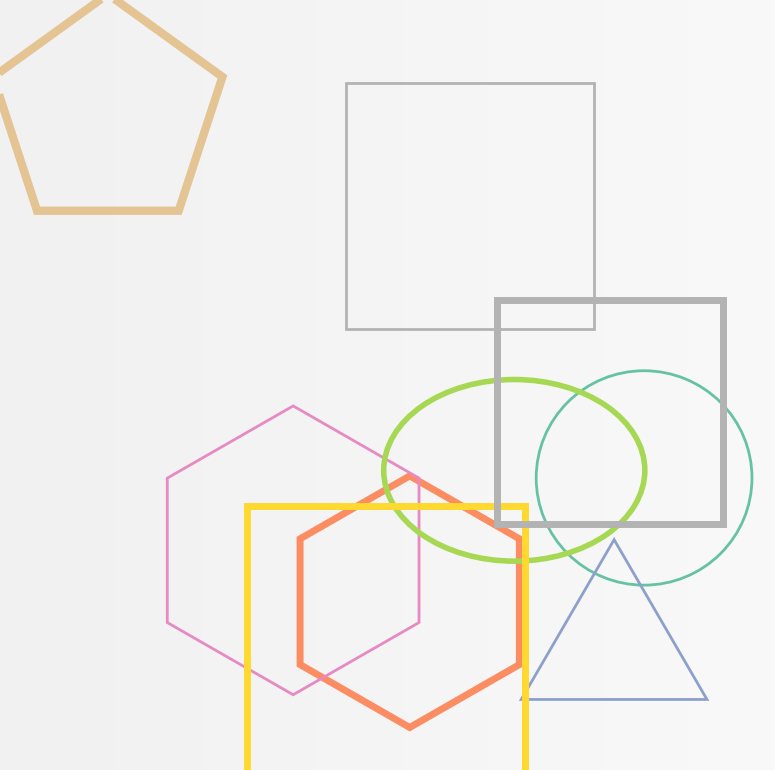[{"shape": "circle", "thickness": 1, "radius": 0.7, "center": [0.831, 0.379]}, {"shape": "hexagon", "thickness": 2.5, "radius": 0.82, "center": [0.529, 0.219]}, {"shape": "triangle", "thickness": 1, "radius": 0.69, "center": [0.792, 0.161]}, {"shape": "hexagon", "thickness": 1, "radius": 0.94, "center": [0.378, 0.285]}, {"shape": "oval", "thickness": 2, "radius": 0.84, "center": [0.664, 0.389]}, {"shape": "square", "thickness": 2.5, "radius": 0.9, "center": [0.498, 0.163]}, {"shape": "pentagon", "thickness": 3, "radius": 0.78, "center": [0.139, 0.852]}, {"shape": "square", "thickness": 1, "radius": 0.8, "center": [0.607, 0.733]}, {"shape": "square", "thickness": 2.5, "radius": 0.73, "center": [0.787, 0.465]}]